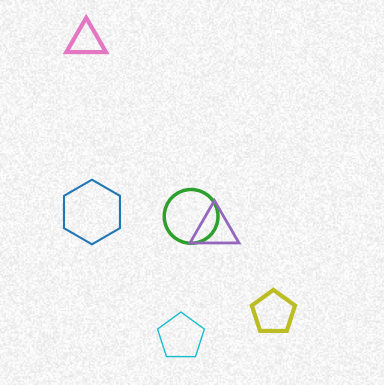[{"shape": "hexagon", "thickness": 1.5, "radius": 0.42, "center": [0.239, 0.449]}, {"shape": "circle", "thickness": 2.5, "radius": 0.35, "center": [0.496, 0.438]}, {"shape": "triangle", "thickness": 2, "radius": 0.37, "center": [0.557, 0.406]}, {"shape": "triangle", "thickness": 3, "radius": 0.3, "center": [0.224, 0.894]}, {"shape": "pentagon", "thickness": 3, "radius": 0.29, "center": [0.71, 0.188]}, {"shape": "pentagon", "thickness": 1, "radius": 0.32, "center": [0.47, 0.126]}]